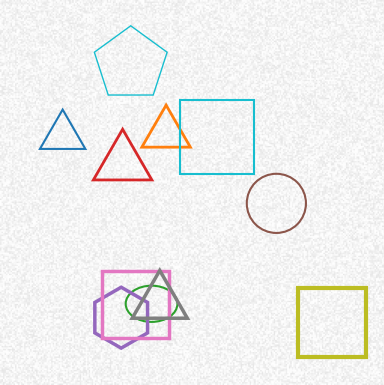[{"shape": "triangle", "thickness": 1.5, "radius": 0.34, "center": [0.163, 0.647]}, {"shape": "triangle", "thickness": 2, "radius": 0.36, "center": [0.431, 0.654]}, {"shape": "oval", "thickness": 1.5, "radius": 0.34, "center": [0.394, 0.211]}, {"shape": "triangle", "thickness": 2, "radius": 0.44, "center": [0.319, 0.576]}, {"shape": "hexagon", "thickness": 2.5, "radius": 0.4, "center": [0.315, 0.175]}, {"shape": "circle", "thickness": 1.5, "radius": 0.38, "center": [0.718, 0.472]}, {"shape": "square", "thickness": 2.5, "radius": 0.43, "center": [0.351, 0.21]}, {"shape": "triangle", "thickness": 2.5, "radius": 0.41, "center": [0.415, 0.215]}, {"shape": "square", "thickness": 3, "radius": 0.44, "center": [0.862, 0.162]}, {"shape": "pentagon", "thickness": 1, "radius": 0.5, "center": [0.34, 0.834]}, {"shape": "square", "thickness": 1.5, "radius": 0.48, "center": [0.563, 0.644]}]